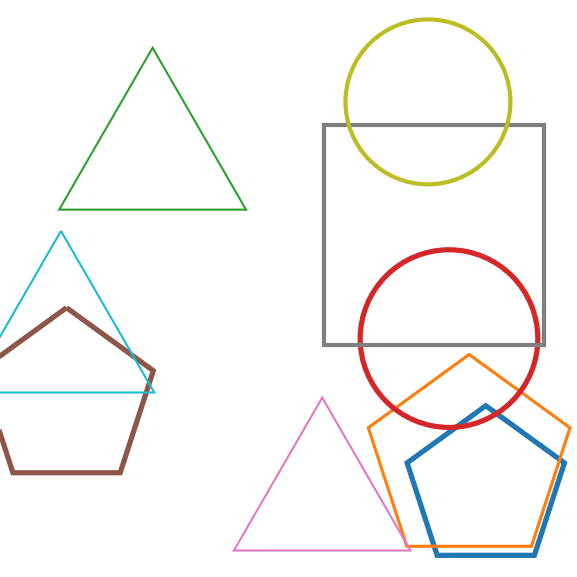[{"shape": "pentagon", "thickness": 2.5, "radius": 0.72, "center": [0.841, 0.153]}, {"shape": "pentagon", "thickness": 1.5, "radius": 0.92, "center": [0.812, 0.202]}, {"shape": "triangle", "thickness": 1, "radius": 0.93, "center": [0.264, 0.73]}, {"shape": "circle", "thickness": 2.5, "radius": 0.77, "center": [0.777, 0.413]}, {"shape": "pentagon", "thickness": 2.5, "radius": 0.79, "center": [0.115, 0.308]}, {"shape": "triangle", "thickness": 1, "radius": 0.88, "center": [0.558, 0.134]}, {"shape": "square", "thickness": 2, "radius": 0.95, "center": [0.751, 0.592]}, {"shape": "circle", "thickness": 2, "radius": 0.71, "center": [0.741, 0.823]}, {"shape": "triangle", "thickness": 1, "radius": 0.93, "center": [0.106, 0.413]}]